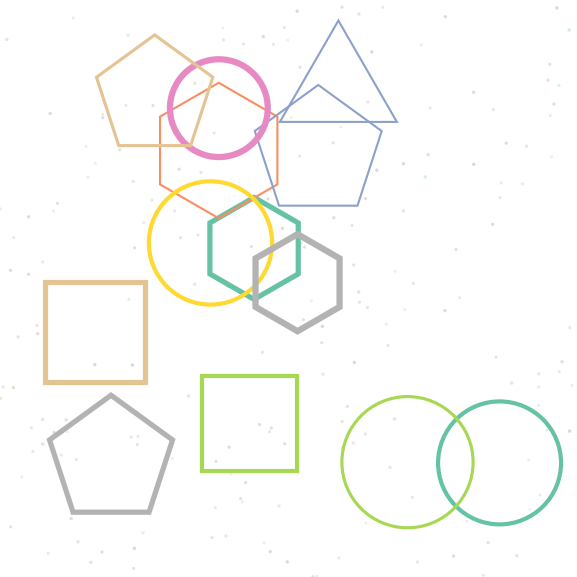[{"shape": "hexagon", "thickness": 2.5, "radius": 0.44, "center": [0.44, 0.569]}, {"shape": "circle", "thickness": 2, "radius": 0.53, "center": [0.865, 0.198]}, {"shape": "hexagon", "thickness": 1, "radius": 0.59, "center": [0.379, 0.738]}, {"shape": "triangle", "thickness": 1, "radius": 0.58, "center": [0.586, 0.847]}, {"shape": "pentagon", "thickness": 1, "radius": 0.58, "center": [0.551, 0.736]}, {"shape": "circle", "thickness": 3, "radius": 0.42, "center": [0.379, 0.812]}, {"shape": "square", "thickness": 2, "radius": 0.41, "center": [0.433, 0.265]}, {"shape": "circle", "thickness": 1.5, "radius": 0.57, "center": [0.706, 0.199]}, {"shape": "circle", "thickness": 2, "radius": 0.53, "center": [0.365, 0.578]}, {"shape": "pentagon", "thickness": 1.5, "radius": 0.53, "center": [0.268, 0.833]}, {"shape": "square", "thickness": 2.5, "radius": 0.43, "center": [0.165, 0.424]}, {"shape": "hexagon", "thickness": 3, "radius": 0.42, "center": [0.515, 0.51]}, {"shape": "pentagon", "thickness": 2.5, "radius": 0.56, "center": [0.192, 0.203]}]